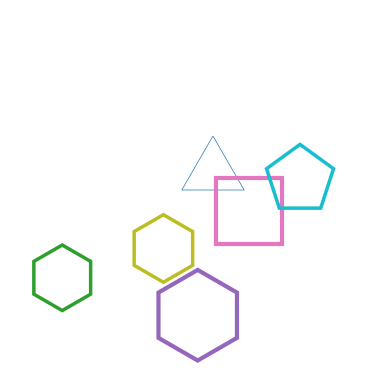[{"shape": "triangle", "thickness": 0.5, "radius": 0.47, "center": [0.553, 0.553]}, {"shape": "hexagon", "thickness": 2.5, "radius": 0.43, "center": [0.162, 0.278]}, {"shape": "hexagon", "thickness": 3, "radius": 0.59, "center": [0.514, 0.181]}, {"shape": "square", "thickness": 3, "radius": 0.43, "center": [0.647, 0.451]}, {"shape": "hexagon", "thickness": 2.5, "radius": 0.44, "center": [0.424, 0.355]}, {"shape": "pentagon", "thickness": 2.5, "radius": 0.46, "center": [0.779, 0.533]}]